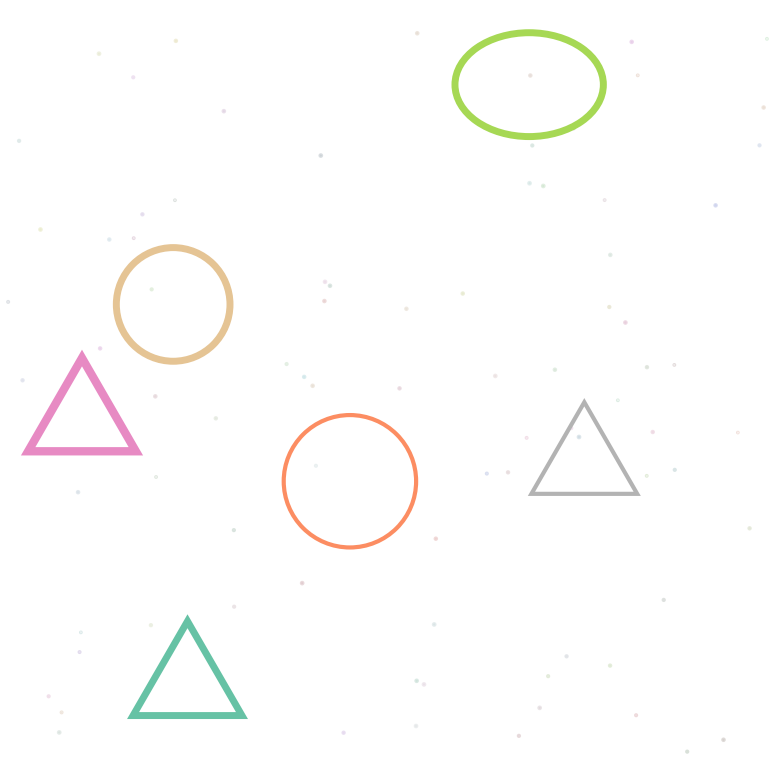[{"shape": "triangle", "thickness": 2.5, "radius": 0.41, "center": [0.244, 0.112]}, {"shape": "circle", "thickness": 1.5, "radius": 0.43, "center": [0.454, 0.375]}, {"shape": "triangle", "thickness": 3, "radius": 0.4, "center": [0.106, 0.454]}, {"shape": "oval", "thickness": 2.5, "radius": 0.48, "center": [0.687, 0.89]}, {"shape": "circle", "thickness": 2.5, "radius": 0.37, "center": [0.225, 0.605]}, {"shape": "triangle", "thickness": 1.5, "radius": 0.4, "center": [0.759, 0.398]}]